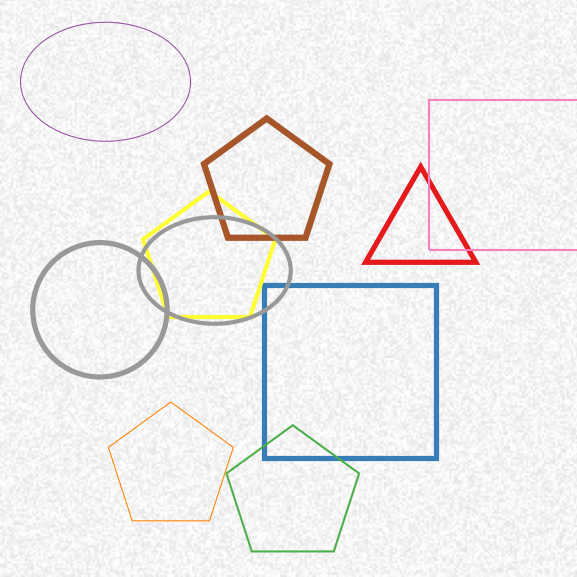[{"shape": "triangle", "thickness": 2.5, "radius": 0.55, "center": [0.728, 0.6]}, {"shape": "square", "thickness": 2.5, "radius": 0.75, "center": [0.606, 0.356]}, {"shape": "pentagon", "thickness": 1, "radius": 0.6, "center": [0.507, 0.142]}, {"shape": "oval", "thickness": 0.5, "radius": 0.74, "center": [0.183, 0.858]}, {"shape": "pentagon", "thickness": 0.5, "radius": 0.57, "center": [0.296, 0.189]}, {"shape": "pentagon", "thickness": 2, "radius": 0.6, "center": [0.362, 0.548]}, {"shape": "pentagon", "thickness": 3, "radius": 0.57, "center": [0.462, 0.68]}, {"shape": "square", "thickness": 1, "radius": 0.65, "center": [0.873, 0.696]}, {"shape": "oval", "thickness": 2, "radius": 0.66, "center": [0.372, 0.531]}, {"shape": "circle", "thickness": 2.5, "radius": 0.58, "center": [0.173, 0.463]}]